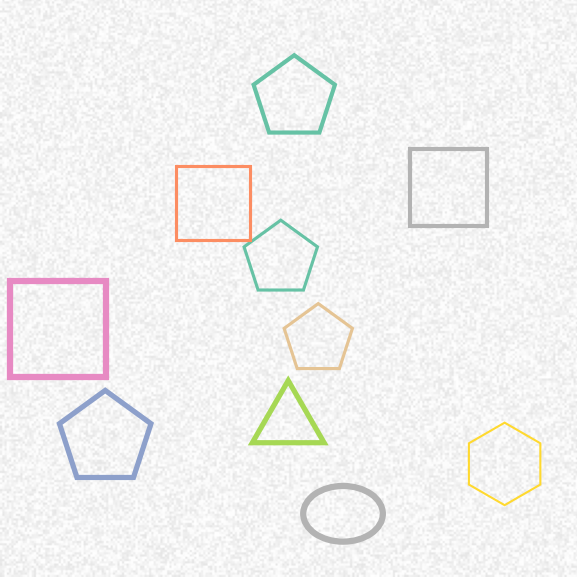[{"shape": "pentagon", "thickness": 1.5, "radius": 0.33, "center": [0.486, 0.551]}, {"shape": "pentagon", "thickness": 2, "radius": 0.37, "center": [0.51, 0.83]}, {"shape": "square", "thickness": 1.5, "radius": 0.32, "center": [0.369, 0.648]}, {"shape": "pentagon", "thickness": 2.5, "radius": 0.42, "center": [0.182, 0.24]}, {"shape": "square", "thickness": 3, "radius": 0.42, "center": [0.1, 0.429]}, {"shape": "triangle", "thickness": 2.5, "radius": 0.36, "center": [0.499, 0.268]}, {"shape": "hexagon", "thickness": 1, "radius": 0.36, "center": [0.874, 0.196]}, {"shape": "pentagon", "thickness": 1.5, "radius": 0.31, "center": [0.551, 0.411]}, {"shape": "square", "thickness": 2, "radius": 0.33, "center": [0.777, 0.674]}, {"shape": "oval", "thickness": 3, "radius": 0.34, "center": [0.594, 0.109]}]